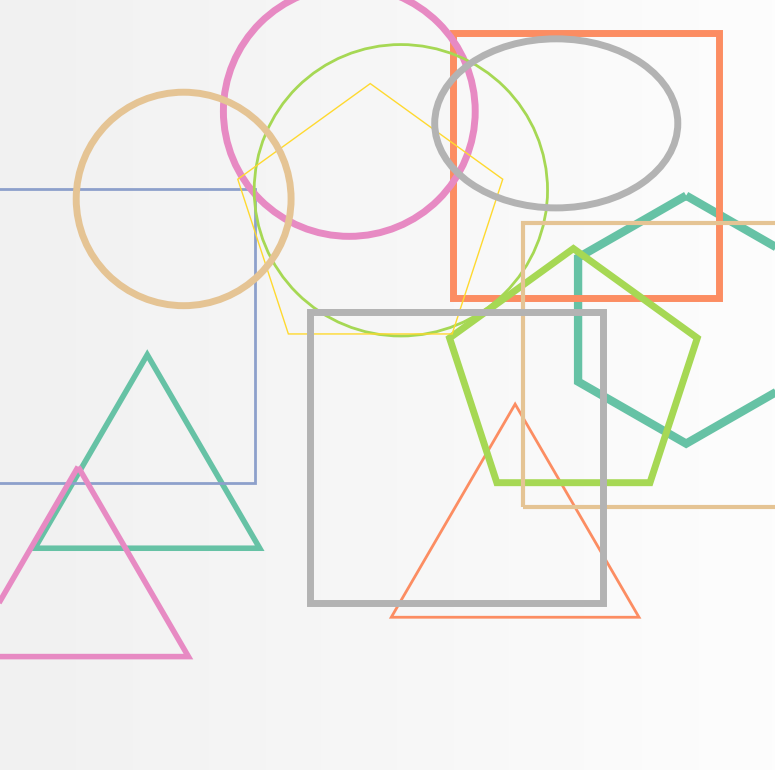[{"shape": "triangle", "thickness": 2, "radius": 0.84, "center": [0.19, 0.372]}, {"shape": "hexagon", "thickness": 3, "radius": 0.81, "center": [0.885, 0.585]}, {"shape": "triangle", "thickness": 1, "radius": 0.92, "center": [0.665, 0.291]}, {"shape": "square", "thickness": 2.5, "radius": 0.86, "center": [0.756, 0.785]}, {"shape": "square", "thickness": 1, "radius": 0.96, "center": [0.138, 0.564]}, {"shape": "triangle", "thickness": 2, "radius": 0.82, "center": [0.101, 0.229]}, {"shape": "circle", "thickness": 2.5, "radius": 0.81, "center": [0.451, 0.856]}, {"shape": "pentagon", "thickness": 2.5, "radius": 0.84, "center": [0.74, 0.509]}, {"shape": "circle", "thickness": 1, "radius": 0.95, "center": [0.517, 0.753]}, {"shape": "pentagon", "thickness": 0.5, "radius": 0.9, "center": [0.478, 0.712]}, {"shape": "circle", "thickness": 2.5, "radius": 0.69, "center": [0.237, 0.742]}, {"shape": "square", "thickness": 1.5, "radius": 0.92, "center": [0.86, 0.526]}, {"shape": "square", "thickness": 2.5, "radius": 0.94, "center": [0.589, 0.406]}, {"shape": "oval", "thickness": 2.5, "radius": 0.78, "center": [0.718, 0.84]}]